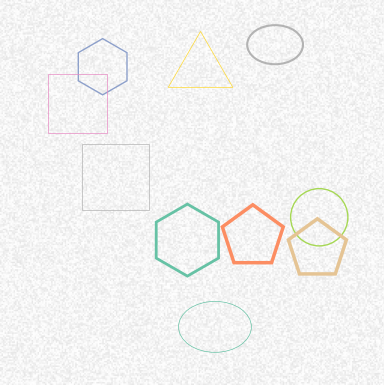[{"shape": "hexagon", "thickness": 2, "radius": 0.47, "center": [0.487, 0.376]}, {"shape": "oval", "thickness": 0.5, "radius": 0.47, "center": [0.558, 0.151]}, {"shape": "pentagon", "thickness": 2.5, "radius": 0.42, "center": [0.657, 0.385]}, {"shape": "hexagon", "thickness": 1, "radius": 0.37, "center": [0.267, 0.827]}, {"shape": "square", "thickness": 0.5, "radius": 0.39, "center": [0.201, 0.731]}, {"shape": "circle", "thickness": 1, "radius": 0.37, "center": [0.829, 0.436]}, {"shape": "triangle", "thickness": 0.5, "radius": 0.48, "center": [0.521, 0.822]}, {"shape": "pentagon", "thickness": 2.5, "radius": 0.4, "center": [0.824, 0.353]}, {"shape": "square", "thickness": 0.5, "radius": 0.43, "center": [0.3, 0.54]}, {"shape": "oval", "thickness": 1.5, "radius": 0.36, "center": [0.715, 0.884]}]